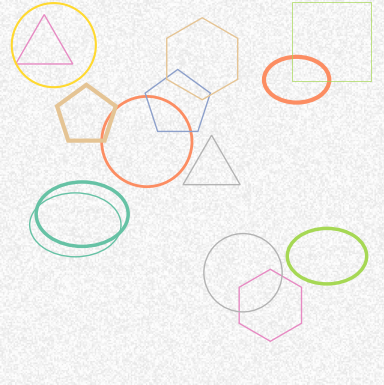[{"shape": "oval", "thickness": 2.5, "radius": 0.6, "center": [0.213, 0.444]}, {"shape": "oval", "thickness": 1, "radius": 0.59, "center": [0.196, 0.416]}, {"shape": "oval", "thickness": 3, "radius": 0.42, "center": [0.77, 0.793]}, {"shape": "circle", "thickness": 2, "radius": 0.59, "center": [0.381, 0.632]}, {"shape": "pentagon", "thickness": 1, "radius": 0.45, "center": [0.462, 0.731]}, {"shape": "hexagon", "thickness": 1, "radius": 0.47, "center": [0.702, 0.207]}, {"shape": "triangle", "thickness": 1, "radius": 0.43, "center": [0.115, 0.877]}, {"shape": "oval", "thickness": 2.5, "radius": 0.52, "center": [0.849, 0.335]}, {"shape": "square", "thickness": 0.5, "radius": 0.51, "center": [0.861, 0.893]}, {"shape": "circle", "thickness": 1.5, "radius": 0.55, "center": [0.14, 0.883]}, {"shape": "hexagon", "thickness": 1, "radius": 0.53, "center": [0.525, 0.847]}, {"shape": "pentagon", "thickness": 3, "radius": 0.4, "center": [0.224, 0.7]}, {"shape": "triangle", "thickness": 1, "radius": 0.43, "center": [0.55, 0.563]}, {"shape": "circle", "thickness": 1, "radius": 0.51, "center": [0.631, 0.292]}]